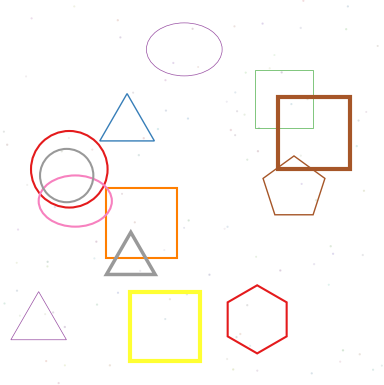[{"shape": "circle", "thickness": 1.5, "radius": 0.5, "center": [0.18, 0.56]}, {"shape": "hexagon", "thickness": 1.5, "radius": 0.44, "center": [0.668, 0.171]}, {"shape": "triangle", "thickness": 1, "radius": 0.41, "center": [0.33, 0.675]}, {"shape": "square", "thickness": 0.5, "radius": 0.38, "center": [0.737, 0.743]}, {"shape": "oval", "thickness": 0.5, "radius": 0.49, "center": [0.479, 0.872]}, {"shape": "triangle", "thickness": 0.5, "radius": 0.42, "center": [0.1, 0.159]}, {"shape": "square", "thickness": 1.5, "radius": 0.46, "center": [0.367, 0.421]}, {"shape": "square", "thickness": 3, "radius": 0.45, "center": [0.429, 0.152]}, {"shape": "square", "thickness": 3, "radius": 0.47, "center": [0.815, 0.656]}, {"shape": "pentagon", "thickness": 1, "radius": 0.42, "center": [0.764, 0.51]}, {"shape": "oval", "thickness": 1.5, "radius": 0.48, "center": [0.195, 0.478]}, {"shape": "circle", "thickness": 1.5, "radius": 0.35, "center": [0.173, 0.544]}, {"shape": "triangle", "thickness": 2.5, "radius": 0.37, "center": [0.34, 0.324]}]